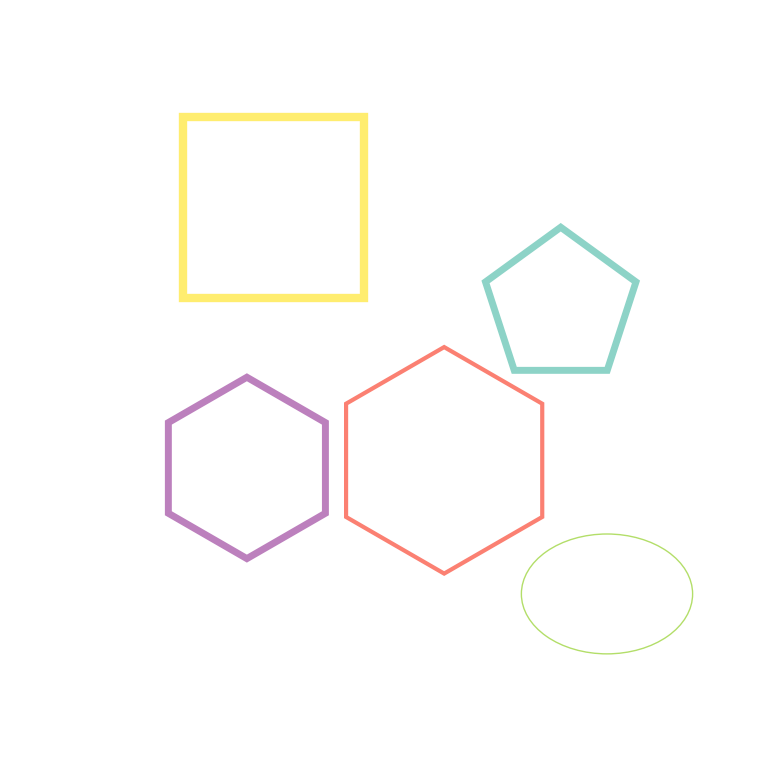[{"shape": "pentagon", "thickness": 2.5, "radius": 0.51, "center": [0.728, 0.602]}, {"shape": "hexagon", "thickness": 1.5, "radius": 0.74, "center": [0.577, 0.402]}, {"shape": "oval", "thickness": 0.5, "radius": 0.56, "center": [0.788, 0.229]}, {"shape": "hexagon", "thickness": 2.5, "radius": 0.59, "center": [0.321, 0.392]}, {"shape": "square", "thickness": 3, "radius": 0.59, "center": [0.355, 0.73]}]